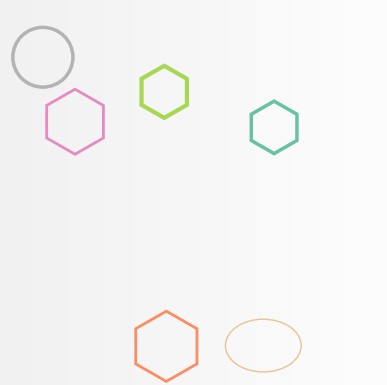[{"shape": "hexagon", "thickness": 2.5, "radius": 0.34, "center": [0.707, 0.669]}, {"shape": "hexagon", "thickness": 2, "radius": 0.46, "center": [0.429, 0.101]}, {"shape": "hexagon", "thickness": 2, "radius": 0.42, "center": [0.194, 0.684]}, {"shape": "hexagon", "thickness": 3, "radius": 0.34, "center": [0.424, 0.761]}, {"shape": "oval", "thickness": 1, "radius": 0.49, "center": [0.679, 0.102]}, {"shape": "circle", "thickness": 2.5, "radius": 0.39, "center": [0.111, 0.851]}]